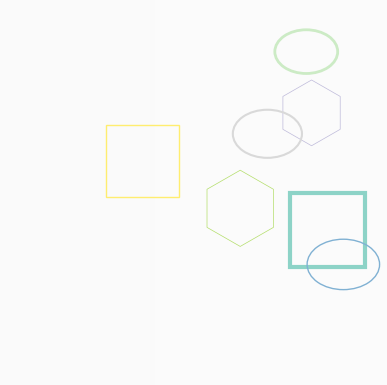[{"shape": "square", "thickness": 3, "radius": 0.48, "center": [0.845, 0.402]}, {"shape": "hexagon", "thickness": 0.5, "radius": 0.43, "center": [0.804, 0.707]}, {"shape": "oval", "thickness": 1, "radius": 0.47, "center": [0.886, 0.313]}, {"shape": "hexagon", "thickness": 0.5, "radius": 0.49, "center": [0.62, 0.459]}, {"shape": "oval", "thickness": 1.5, "radius": 0.45, "center": [0.69, 0.652]}, {"shape": "oval", "thickness": 2, "radius": 0.41, "center": [0.79, 0.866]}, {"shape": "square", "thickness": 1, "radius": 0.47, "center": [0.367, 0.582]}]